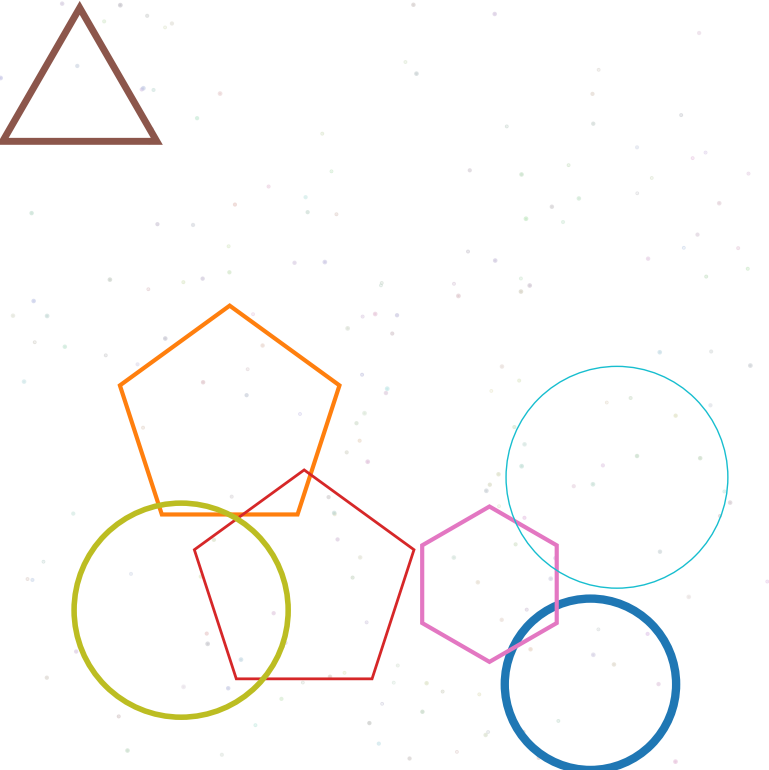[{"shape": "circle", "thickness": 3, "radius": 0.56, "center": [0.767, 0.111]}, {"shape": "pentagon", "thickness": 1.5, "radius": 0.75, "center": [0.298, 0.453]}, {"shape": "pentagon", "thickness": 1, "radius": 0.75, "center": [0.395, 0.24]}, {"shape": "triangle", "thickness": 2.5, "radius": 0.58, "center": [0.104, 0.874]}, {"shape": "hexagon", "thickness": 1.5, "radius": 0.5, "center": [0.636, 0.241]}, {"shape": "circle", "thickness": 2, "radius": 0.7, "center": [0.235, 0.208]}, {"shape": "circle", "thickness": 0.5, "radius": 0.72, "center": [0.801, 0.38]}]